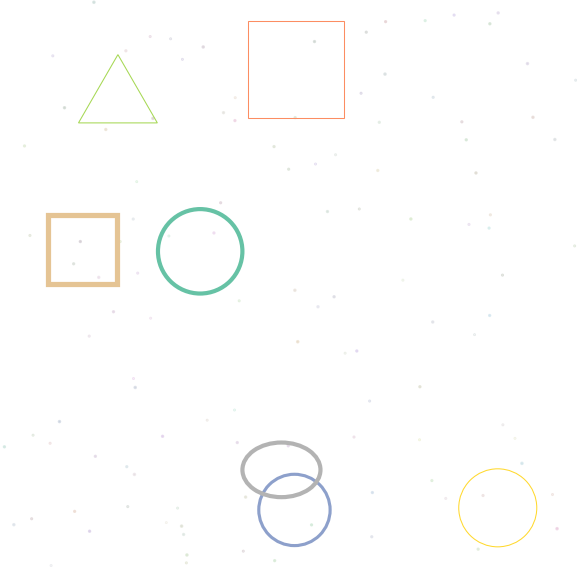[{"shape": "circle", "thickness": 2, "radius": 0.37, "center": [0.347, 0.564]}, {"shape": "square", "thickness": 0.5, "radius": 0.42, "center": [0.512, 0.879]}, {"shape": "circle", "thickness": 1.5, "radius": 0.31, "center": [0.51, 0.116]}, {"shape": "triangle", "thickness": 0.5, "radius": 0.39, "center": [0.204, 0.826]}, {"shape": "circle", "thickness": 0.5, "radius": 0.34, "center": [0.862, 0.12]}, {"shape": "square", "thickness": 2.5, "radius": 0.3, "center": [0.143, 0.568]}, {"shape": "oval", "thickness": 2, "radius": 0.34, "center": [0.487, 0.186]}]